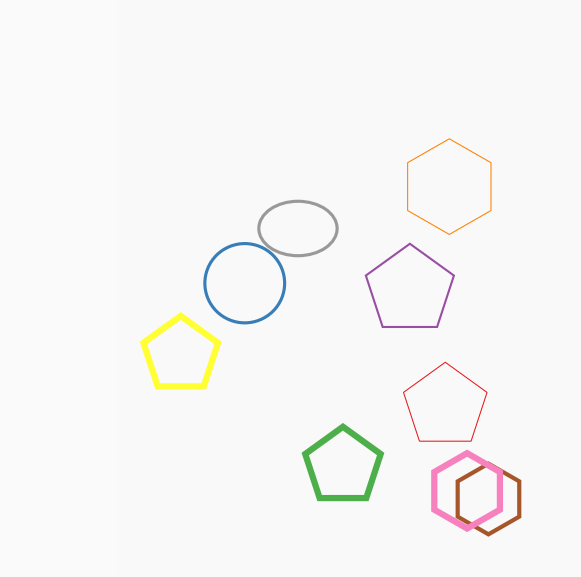[{"shape": "pentagon", "thickness": 0.5, "radius": 0.38, "center": [0.766, 0.296]}, {"shape": "circle", "thickness": 1.5, "radius": 0.34, "center": [0.421, 0.509]}, {"shape": "pentagon", "thickness": 3, "radius": 0.34, "center": [0.59, 0.192]}, {"shape": "pentagon", "thickness": 1, "radius": 0.4, "center": [0.705, 0.497]}, {"shape": "hexagon", "thickness": 0.5, "radius": 0.41, "center": [0.773, 0.676]}, {"shape": "pentagon", "thickness": 3, "radius": 0.34, "center": [0.311, 0.385]}, {"shape": "hexagon", "thickness": 2, "radius": 0.31, "center": [0.84, 0.135]}, {"shape": "hexagon", "thickness": 3, "radius": 0.33, "center": [0.804, 0.149]}, {"shape": "oval", "thickness": 1.5, "radius": 0.34, "center": [0.513, 0.603]}]